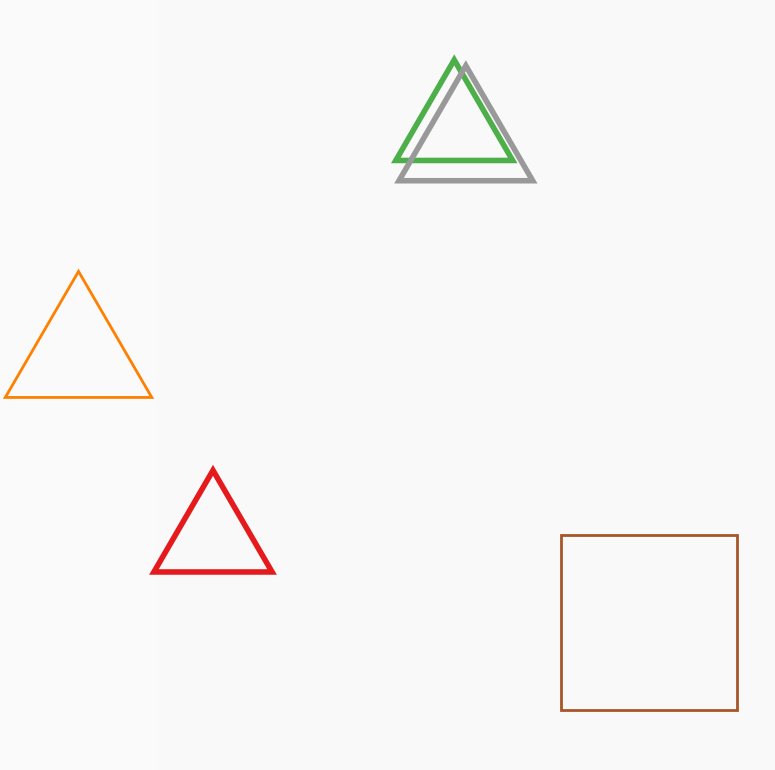[{"shape": "triangle", "thickness": 2, "radius": 0.44, "center": [0.275, 0.301]}, {"shape": "triangle", "thickness": 2, "radius": 0.44, "center": [0.586, 0.835]}, {"shape": "triangle", "thickness": 1, "radius": 0.55, "center": [0.101, 0.538]}, {"shape": "square", "thickness": 1, "radius": 0.57, "center": [0.838, 0.192]}, {"shape": "triangle", "thickness": 2, "radius": 0.5, "center": [0.601, 0.815]}]